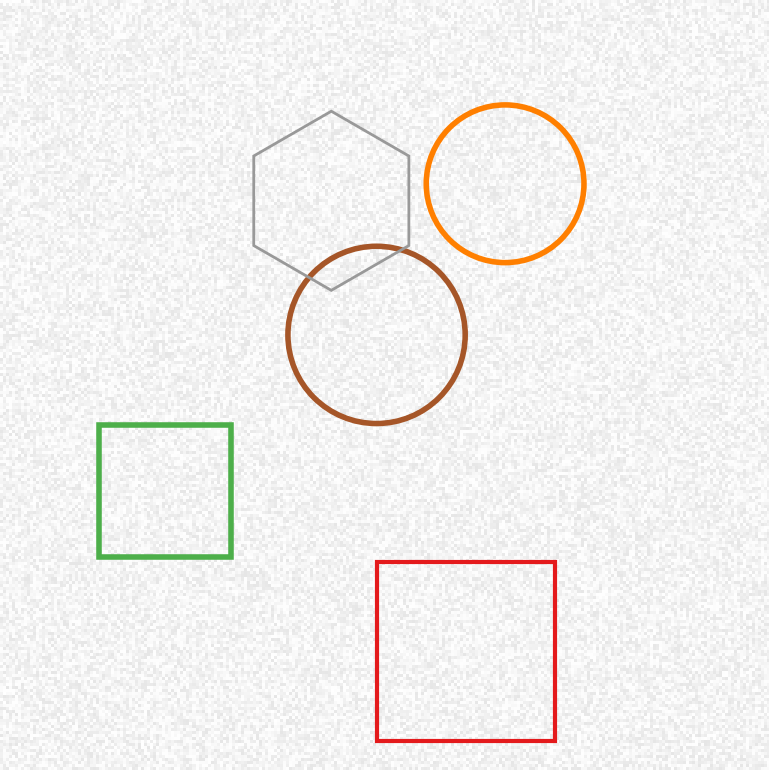[{"shape": "square", "thickness": 1.5, "radius": 0.58, "center": [0.605, 0.154]}, {"shape": "square", "thickness": 2, "radius": 0.43, "center": [0.214, 0.362]}, {"shape": "circle", "thickness": 2, "radius": 0.51, "center": [0.656, 0.761]}, {"shape": "circle", "thickness": 2, "radius": 0.58, "center": [0.489, 0.565]}, {"shape": "hexagon", "thickness": 1, "radius": 0.58, "center": [0.43, 0.739]}]